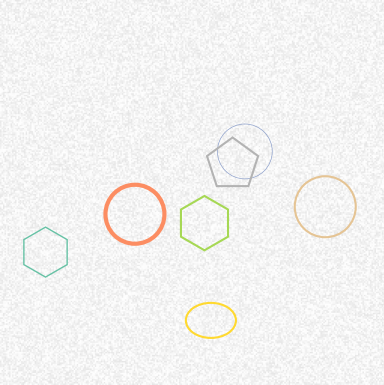[{"shape": "hexagon", "thickness": 1, "radius": 0.32, "center": [0.118, 0.345]}, {"shape": "circle", "thickness": 3, "radius": 0.38, "center": [0.35, 0.444]}, {"shape": "circle", "thickness": 0.5, "radius": 0.36, "center": [0.636, 0.607]}, {"shape": "hexagon", "thickness": 1.5, "radius": 0.35, "center": [0.531, 0.42]}, {"shape": "oval", "thickness": 1.5, "radius": 0.33, "center": [0.548, 0.168]}, {"shape": "circle", "thickness": 1.5, "radius": 0.4, "center": [0.845, 0.463]}, {"shape": "pentagon", "thickness": 1.5, "radius": 0.35, "center": [0.604, 0.573]}]